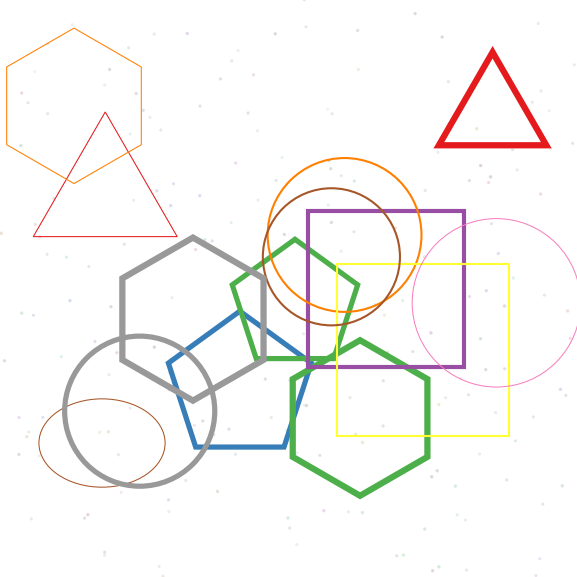[{"shape": "triangle", "thickness": 0.5, "radius": 0.72, "center": [0.182, 0.661]}, {"shape": "triangle", "thickness": 3, "radius": 0.54, "center": [0.853, 0.801]}, {"shape": "pentagon", "thickness": 2.5, "radius": 0.65, "center": [0.415, 0.33]}, {"shape": "pentagon", "thickness": 2.5, "radius": 0.57, "center": [0.511, 0.471]}, {"shape": "hexagon", "thickness": 3, "radius": 0.67, "center": [0.623, 0.275]}, {"shape": "square", "thickness": 2, "radius": 0.68, "center": [0.668, 0.499]}, {"shape": "circle", "thickness": 1, "radius": 0.67, "center": [0.597, 0.592]}, {"shape": "hexagon", "thickness": 0.5, "radius": 0.67, "center": [0.128, 0.816]}, {"shape": "square", "thickness": 1, "radius": 0.74, "center": [0.732, 0.393]}, {"shape": "circle", "thickness": 1, "radius": 0.59, "center": [0.574, 0.554]}, {"shape": "oval", "thickness": 0.5, "radius": 0.55, "center": [0.177, 0.232]}, {"shape": "circle", "thickness": 0.5, "radius": 0.73, "center": [0.86, 0.475]}, {"shape": "hexagon", "thickness": 3, "radius": 0.71, "center": [0.334, 0.447]}, {"shape": "circle", "thickness": 2.5, "radius": 0.65, "center": [0.242, 0.287]}]